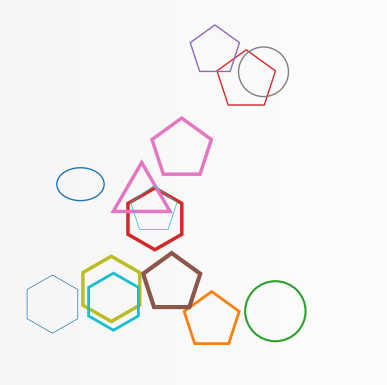[{"shape": "oval", "thickness": 1, "radius": 0.31, "center": [0.208, 0.522]}, {"shape": "hexagon", "thickness": 0.5, "radius": 0.38, "center": [0.135, 0.21]}, {"shape": "pentagon", "thickness": 2, "radius": 0.37, "center": [0.546, 0.168]}, {"shape": "circle", "thickness": 1.5, "radius": 0.39, "center": [0.711, 0.192]}, {"shape": "pentagon", "thickness": 1, "radius": 0.4, "center": [0.635, 0.791]}, {"shape": "hexagon", "thickness": 2.5, "radius": 0.4, "center": [0.4, 0.432]}, {"shape": "pentagon", "thickness": 1, "radius": 0.33, "center": [0.555, 0.869]}, {"shape": "pentagon", "thickness": 3, "radius": 0.39, "center": [0.443, 0.265]}, {"shape": "pentagon", "thickness": 2.5, "radius": 0.4, "center": [0.469, 0.613]}, {"shape": "triangle", "thickness": 2.5, "radius": 0.42, "center": [0.366, 0.493]}, {"shape": "circle", "thickness": 1, "radius": 0.32, "center": [0.68, 0.814]}, {"shape": "hexagon", "thickness": 2.5, "radius": 0.42, "center": [0.287, 0.25]}, {"shape": "pentagon", "thickness": 0.5, "radius": 0.31, "center": [0.397, 0.455]}, {"shape": "hexagon", "thickness": 2, "radius": 0.37, "center": [0.293, 0.216]}]